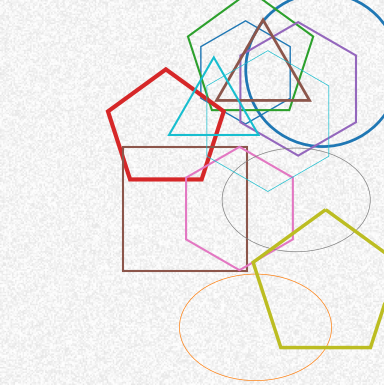[{"shape": "hexagon", "thickness": 1, "radius": 0.67, "center": [0.638, 0.812]}, {"shape": "circle", "thickness": 2, "radius": 1.0, "center": [0.838, 0.819]}, {"shape": "oval", "thickness": 0.5, "radius": 0.99, "center": [0.664, 0.15]}, {"shape": "pentagon", "thickness": 1.5, "radius": 0.86, "center": [0.651, 0.852]}, {"shape": "pentagon", "thickness": 3, "radius": 0.79, "center": [0.431, 0.662]}, {"shape": "hexagon", "thickness": 1.5, "radius": 0.87, "center": [0.774, 0.769]}, {"shape": "triangle", "thickness": 2, "radius": 0.7, "center": [0.683, 0.809]}, {"shape": "square", "thickness": 1.5, "radius": 0.8, "center": [0.481, 0.457]}, {"shape": "hexagon", "thickness": 1.5, "radius": 0.8, "center": [0.622, 0.458]}, {"shape": "oval", "thickness": 0.5, "radius": 0.96, "center": [0.769, 0.481]}, {"shape": "pentagon", "thickness": 2.5, "radius": 0.99, "center": [0.846, 0.257]}, {"shape": "hexagon", "thickness": 0.5, "radius": 0.91, "center": [0.696, 0.686]}, {"shape": "triangle", "thickness": 1.5, "radius": 0.67, "center": [0.555, 0.717]}]